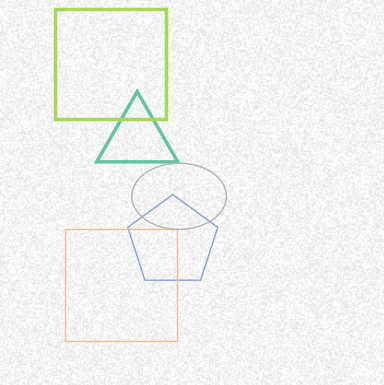[{"shape": "triangle", "thickness": 2.5, "radius": 0.61, "center": [0.356, 0.64]}, {"shape": "pentagon", "thickness": 1, "radius": 0.61, "center": [0.449, 0.372]}, {"shape": "square", "thickness": 2.5, "radius": 0.72, "center": [0.287, 0.834]}, {"shape": "square", "thickness": 1, "radius": 0.73, "center": [0.314, 0.26]}, {"shape": "oval", "thickness": 1, "radius": 0.61, "center": [0.465, 0.49]}]